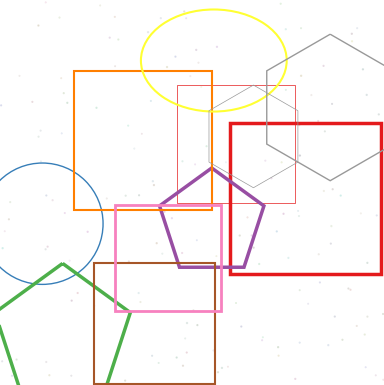[{"shape": "square", "thickness": 2.5, "radius": 0.98, "center": [0.793, 0.484]}, {"shape": "square", "thickness": 0.5, "radius": 0.77, "center": [0.613, 0.627]}, {"shape": "circle", "thickness": 1, "radius": 0.79, "center": [0.11, 0.419]}, {"shape": "pentagon", "thickness": 2.5, "radius": 0.92, "center": [0.163, 0.131]}, {"shape": "pentagon", "thickness": 2.5, "radius": 0.71, "center": [0.55, 0.421]}, {"shape": "square", "thickness": 1.5, "radius": 0.9, "center": [0.371, 0.635]}, {"shape": "oval", "thickness": 1.5, "radius": 0.95, "center": [0.555, 0.843]}, {"shape": "square", "thickness": 1.5, "radius": 0.79, "center": [0.401, 0.159]}, {"shape": "square", "thickness": 2, "radius": 0.69, "center": [0.437, 0.33]}, {"shape": "hexagon", "thickness": 0.5, "radius": 0.67, "center": [0.658, 0.646]}, {"shape": "hexagon", "thickness": 1, "radius": 0.95, "center": [0.858, 0.721]}]